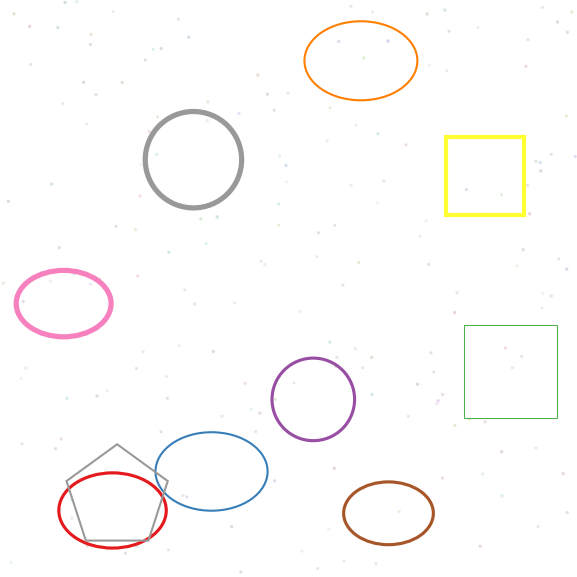[{"shape": "oval", "thickness": 1.5, "radius": 0.47, "center": [0.195, 0.115]}, {"shape": "oval", "thickness": 1, "radius": 0.49, "center": [0.366, 0.183]}, {"shape": "square", "thickness": 0.5, "radius": 0.4, "center": [0.884, 0.356]}, {"shape": "circle", "thickness": 1.5, "radius": 0.36, "center": [0.543, 0.308]}, {"shape": "oval", "thickness": 1, "radius": 0.49, "center": [0.625, 0.894]}, {"shape": "square", "thickness": 2, "radius": 0.34, "center": [0.84, 0.694]}, {"shape": "oval", "thickness": 1.5, "radius": 0.39, "center": [0.673, 0.11]}, {"shape": "oval", "thickness": 2.5, "radius": 0.41, "center": [0.11, 0.473]}, {"shape": "pentagon", "thickness": 1, "radius": 0.46, "center": [0.203, 0.138]}, {"shape": "circle", "thickness": 2.5, "radius": 0.42, "center": [0.335, 0.723]}]